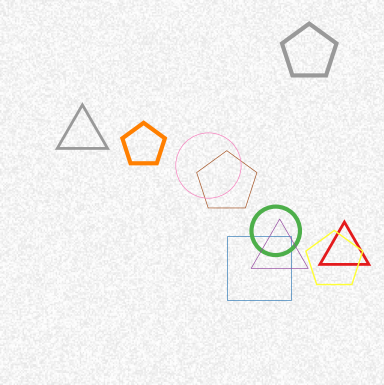[{"shape": "triangle", "thickness": 2, "radius": 0.37, "center": [0.895, 0.35]}, {"shape": "square", "thickness": 0.5, "radius": 0.41, "center": [0.673, 0.304]}, {"shape": "circle", "thickness": 3, "radius": 0.31, "center": [0.716, 0.4]}, {"shape": "triangle", "thickness": 0.5, "radius": 0.43, "center": [0.726, 0.345]}, {"shape": "pentagon", "thickness": 3, "radius": 0.29, "center": [0.373, 0.623]}, {"shape": "pentagon", "thickness": 1, "radius": 0.39, "center": [0.868, 0.324]}, {"shape": "pentagon", "thickness": 0.5, "radius": 0.41, "center": [0.589, 0.526]}, {"shape": "circle", "thickness": 0.5, "radius": 0.42, "center": [0.541, 0.57]}, {"shape": "pentagon", "thickness": 3, "radius": 0.37, "center": [0.803, 0.864]}, {"shape": "triangle", "thickness": 2, "radius": 0.38, "center": [0.214, 0.652]}]